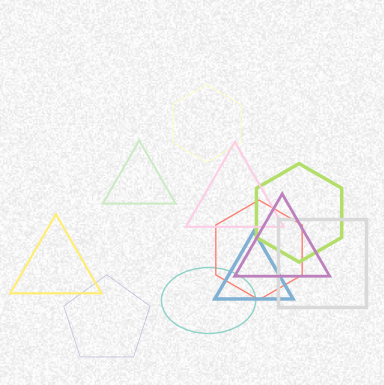[{"shape": "oval", "thickness": 1, "radius": 0.61, "center": [0.542, 0.219]}, {"shape": "hexagon", "thickness": 0.5, "radius": 0.5, "center": [0.537, 0.679]}, {"shape": "pentagon", "thickness": 0.5, "radius": 0.59, "center": [0.278, 0.168]}, {"shape": "hexagon", "thickness": 1, "radius": 0.65, "center": [0.673, 0.351]}, {"shape": "triangle", "thickness": 2.5, "radius": 0.59, "center": [0.66, 0.282]}, {"shape": "hexagon", "thickness": 2.5, "radius": 0.64, "center": [0.777, 0.447]}, {"shape": "triangle", "thickness": 1.5, "radius": 0.73, "center": [0.61, 0.484]}, {"shape": "square", "thickness": 2.5, "radius": 0.57, "center": [0.836, 0.317]}, {"shape": "triangle", "thickness": 2, "radius": 0.71, "center": [0.733, 0.354]}, {"shape": "triangle", "thickness": 1.5, "radius": 0.55, "center": [0.362, 0.526]}, {"shape": "triangle", "thickness": 1.5, "radius": 0.68, "center": [0.145, 0.307]}]